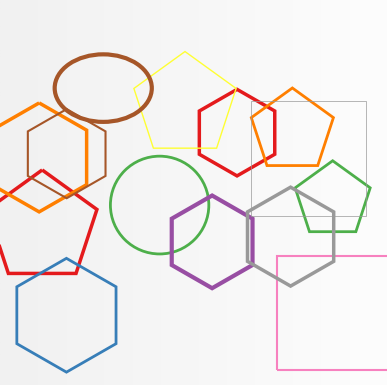[{"shape": "pentagon", "thickness": 2.5, "radius": 0.74, "center": [0.109, 0.41]}, {"shape": "hexagon", "thickness": 2.5, "radius": 0.56, "center": [0.612, 0.656]}, {"shape": "hexagon", "thickness": 2, "radius": 0.74, "center": [0.171, 0.181]}, {"shape": "pentagon", "thickness": 2, "radius": 0.51, "center": [0.859, 0.481]}, {"shape": "circle", "thickness": 2, "radius": 0.63, "center": [0.412, 0.467]}, {"shape": "hexagon", "thickness": 3, "radius": 0.6, "center": [0.547, 0.372]}, {"shape": "pentagon", "thickness": 2, "radius": 0.56, "center": [0.754, 0.66]}, {"shape": "hexagon", "thickness": 2.5, "radius": 0.71, "center": [0.101, 0.591]}, {"shape": "pentagon", "thickness": 1, "radius": 0.69, "center": [0.477, 0.727]}, {"shape": "hexagon", "thickness": 1.5, "radius": 0.58, "center": [0.172, 0.601]}, {"shape": "oval", "thickness": 3, "radius": 0.63, "center": [0.266, 0.771]}, {"shape": "square", "thickness": 1.5, "radius": 0.74, "center": [0.861, 0.187]}, {"shape": "hexagon", "thickness": 2.5, "radius": 0.64, "center": [0.75, 0.385]}, {"shape": "square", "thickness": 0.5, "radius": 0.75, "center": [0.796, 0.589]}]